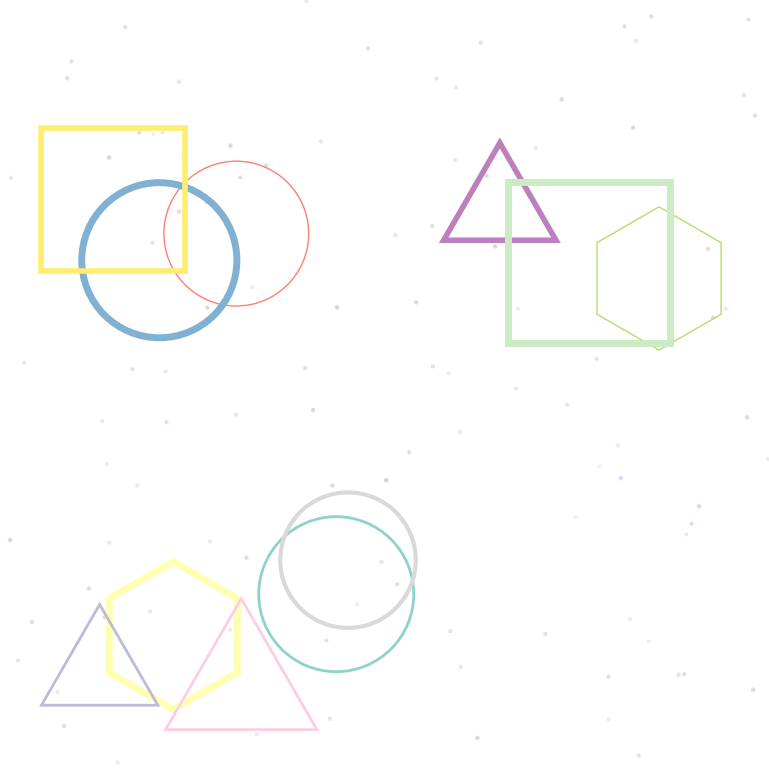[{"shape": "circle", "thickness": 1, "radius": 0.5, "center": [0.437, 0.228]}, {"shape": "hexagon", "thickness": 2.5, "radius": 0.48, "center": [0.225, 0.175]}, {"shape": "triangle", "thickness": 1, "radius": 0.44, "center": [0.129, 0.128]}, {"shape": "circle", "thickness": 0.5, "radius": 0.47, "center": [0.307, 0.697]}, {"shape": "circle", "thickness": 2.5, "radius": 0.5, "center": [0.207, 0.662]}, {"shape": "hexagon", "thickness": 0.5, "radius": 0.47, "center": [0.856, 0.638]}, {"shape": "triangle", "thickness": 1, "radius": 0.57, "center": [0.313, 0.109]}, {"shape": "circle", "thickness": 1.5, "radius": 0.44, "center": [0.452, 0.273]}, {"shape": "triangle", "thickness": 2, "radius": 0.42, "center": [0.649, 0.73]}, {"shape": "square", "thickness": 2.5, "radius": 0.53, "center": [0.765, 0.659]}, {"shape": "square", "thickness": 2, "radius": 0.47, "center": [0.147, 0.741]}]